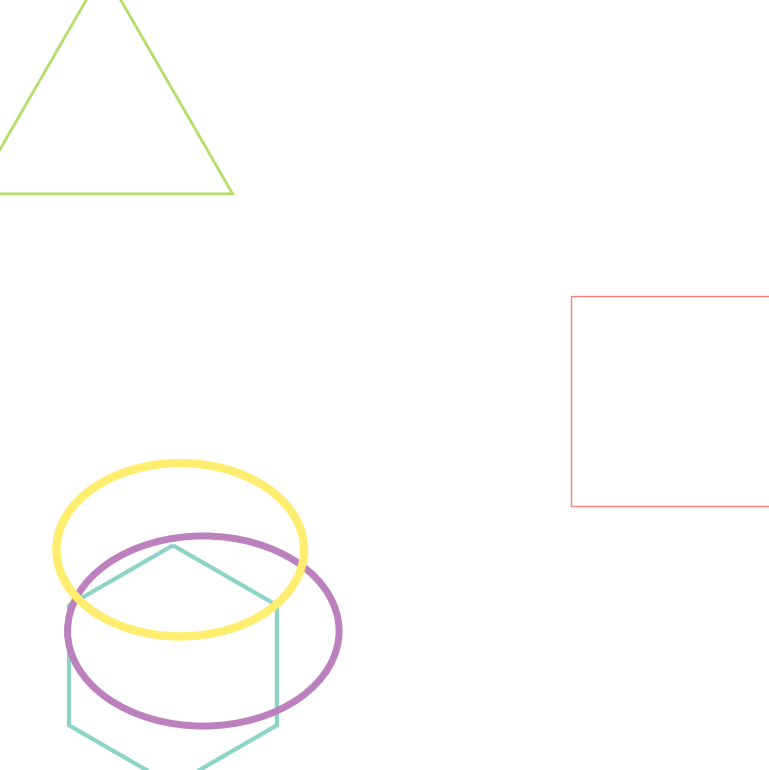[{"shape": "hexagon", "thickness": 1.5, "radius": 0.78, "center": [0.225, 0.136]}, {"shape": "square", "thickness": 0.5, "radius": 0.68, "center": [0.879, 0.479]}, {"shape": "triangle", "thickness": 1, "radius": 0.97, "center": [0.134, 0.845]}, {"shape": "oval", "thickness": 2.5, "radius": 0.88, "center": [0.264, 0.181]}, {"shape": "oval", "thickness": 3, "radius": 0.8, "center": [0.234, 0.286]}]